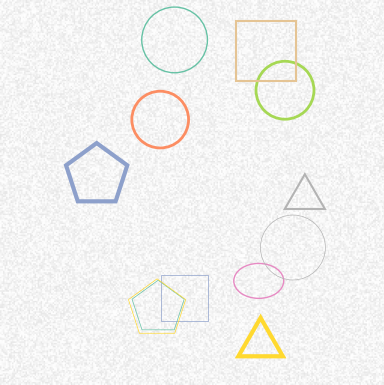[{"shape": "circle", "thickness": 1, "radius": 0.43, "center": [0.454, 0.896]}, {"shape": "pentagon", "thickness": 0.5, "radius": 0.36, "center": [0.411, 0.201]}, {"shape": "circle", "thickness": 2, "radius": 0.37, "center": [0.416, 0.689]}, {"shape": "pentagon", "thickness": 3, "radius": 0.42, "center": [0.251, 0.545]}, {"shape": "square", "thickness": 0.5, "radius": 0.3, "center": [0.479, 0.225]}, {"shape": "oval", "thickness": 1, "radius": 0.32, "center": [0.672, 0.27]}, {"shape": "circle", "thickness": 2, "radius": 0.38, "center": [0.74, 0.766]}, {"shape": "triangle", "thickness": 3, "radius": 0.33, "center": [0.677, 0.108]}, {"shape": "pentagon", "thickness": 0.5, "radius": 0.39, "center": [0.408, 0.198]}, {"shape": "square", "thickness": 1.5, "radius": 0.39, "center": [0.691, 0.867]}, {"shape": "circle", "thickness": 0.5, "radius": 0.42, "center": [0.761, 0.357]}, {"shape": "triangle", "thickness": 1.5, "radius": 0.3, "center": [0.792, 0.487]}]